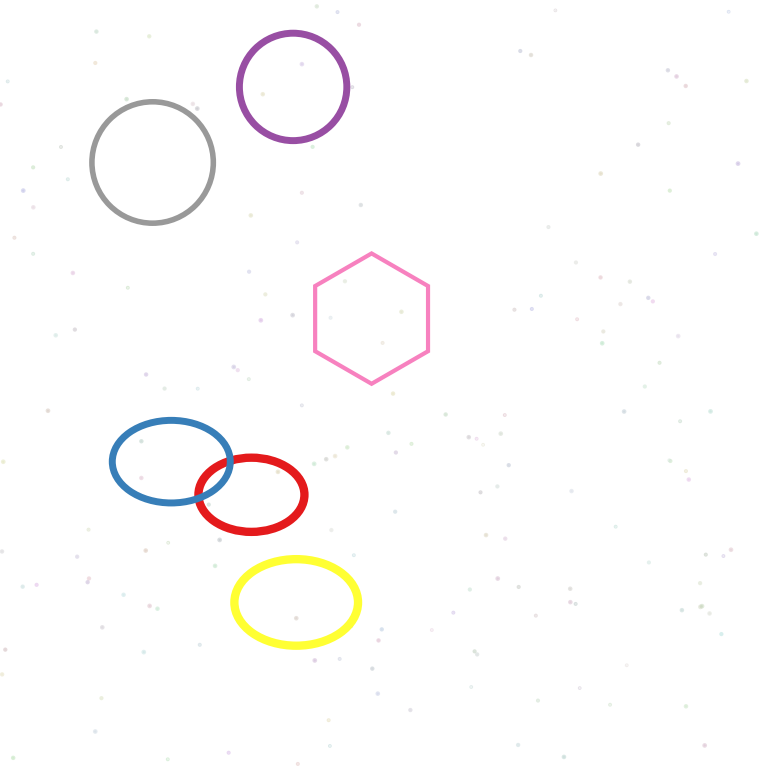[{"shape": "oval", "thickness": 3, "radius": 0.34, "center": [0.327, 0.357]}, {"shape": "oval", "thickness": 2.5, "radius": 0.38, "center": [0.222, 0.4]}, {"shape": "circle", "thickness": 2.5, "radius": 0.35, "center": [0.381, 0.887]}, {"shape": "oval", "thickness": 3, "radius": 0.4, "center": [0.385, 0.218]}, {"shape": "hexagon", "thickness": 1.5, "radius": 0.42, "center": [0.483, 0.586]}, {"shape": "circle", "thickness": 2, "radius": 0.39, "center": [0.198, 0.789]}]